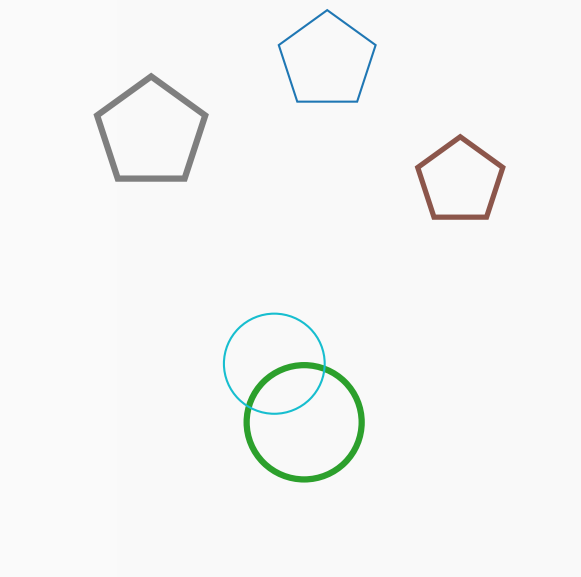[{"shape": "pentagon", "thickness": 1, "radius": 0.44, "center": [0.563, 0.894]}, {"shape": "circle", "thickness": 3, "radius": 0.49, "center": [0.523, 0.268]}, {"shape": "pentagon", "thickness": 2.5, "radius": 0.38, "center": [0.792, 0.685]}, {"shape": "pentagon", "thickness": 3, "radius": 0.49, "center": [0.26, 0.769]}, {"shape": "circle", "thickness": 1, "radius": 0.43, "center": [0.472, 0.369]}]